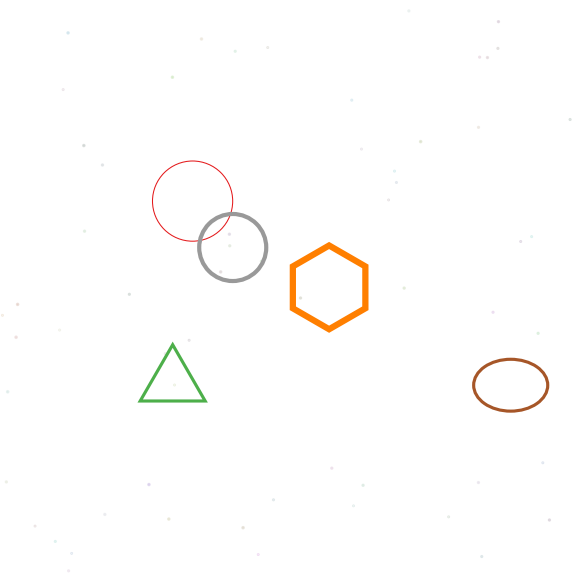[{"shape": "circle", "thickness": 0.5, "radius": 0.35, "center": [0.333, 0.651]}, {"shape": "triangle", "thickness": 1.5, "radius": 0.32, "center": [0.299, 0.337]}, {"shape": "hexagon", "thickness": 3, "radius": 0.36, "center": [0.57, 0.502]}, {"shape": "oval", "thickness": 1.5, "radius": 0.32, "center": [0.884, 0.332]}, {"shape": "circle", "thickness": 2, "radius": 0.29, "center": [0.403, 0.571]}]